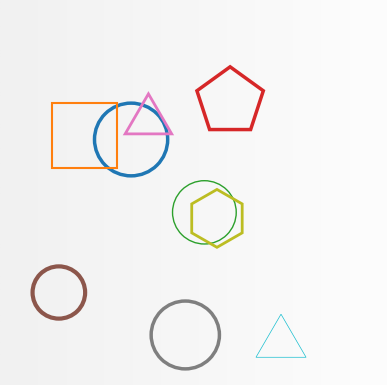[{"shape": "circle", "thickness": 2.5, "radius": 0.47, "center": [0.338, 0.638]}, {"shape": "square", "thickness": 1.5, "radius": 0.42, "center": [0.217, 0.649]}, {"shape": "circle", "thickness": 1, "radius": 0.41, "center": [0.527, 0.448]}, {"shape": "pentagon", "thickness": 2.5, "radius": 0.45, "center": [0.594, 0.736]}, {"shape": "circle", "thickness": 3, "radius": 0.34, "center": [0.152, 0.24]}, {"shape": "triangle", "thickness": 2, "radius": 0.35, "center": [0.383, 0.687]}, {"shape": "circle", "thickness": 2.5, "radius": 0.44, "center": [0.478, 0.13]}, {"shape": "hexagon", "thickness": 2, "radius": 0.38, "center": [0.56, 0.433]}, {"shape": "triangle", "thickness": 0.5, "radius": 0.37, "center": [0.725, 0.109]}]